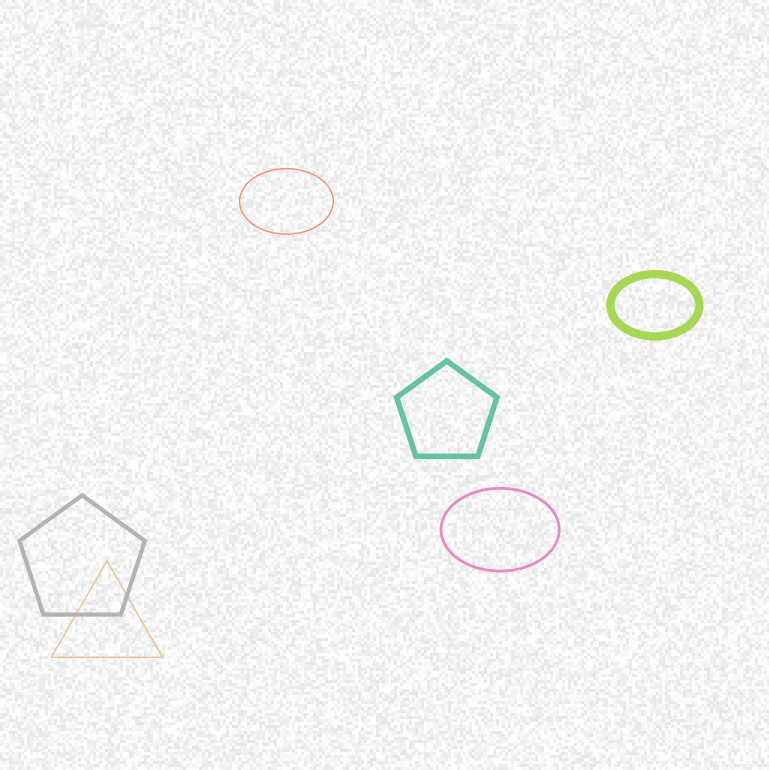[{"shape": "pentagon", "thickness": 2, "radius": 0.34, "center": [0.58, 0.463]}, {"shape": "oval", "thickness": 0.5, "radius": 0.3, "center": [0.372, 0.738]}, {"shape": "oval", "thickness": 1, "radius": 0.38, "center": [0.65, 0.312]}, {"shape": "oval", "thickness": 3, "radius": 0.29, "center": [0.85, 0.604]}, {"shape": "triangle", "thickness": 0.5, "radius": 0.42, "center": [0.139, 0.188]}, {"shape": "pentagon", "thickness": 1.5, "radius": 0.43, "center": [0.107, 0.271]}]